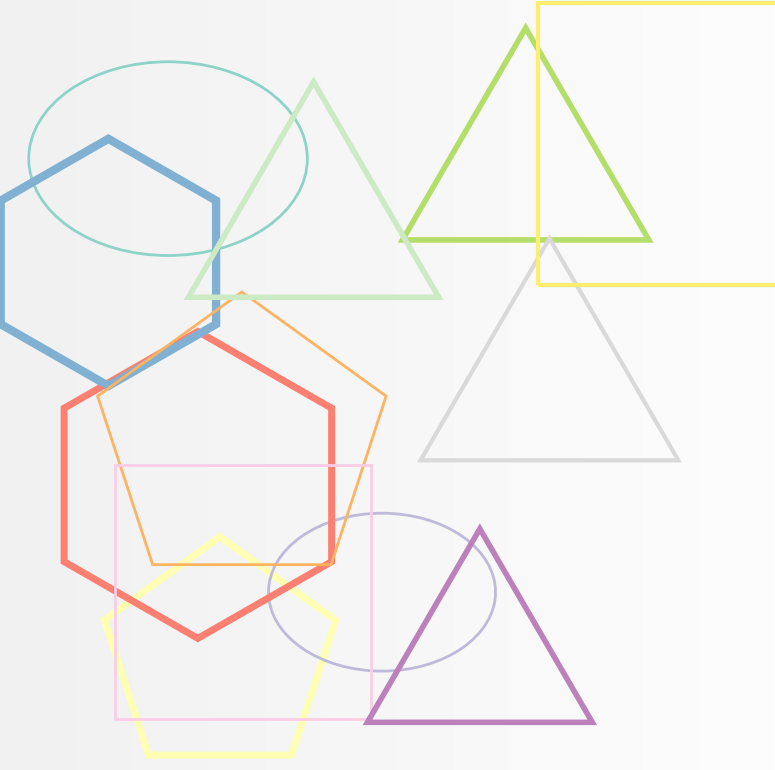[{"shape": "oval", "thickness": 1, "radius": 0.9, "center": [0.217, 0.794]}, {"shape": "pentagon", "thickness": 2.5, "radius": 0.78, "center": [0.284, 0.146]}, {"shape": "oval", "thickness": 1, "radius": 0.73, "center": [0.493, 0.231]}, {"shape": "hexagon", "thickness": 2.5, "radius": 1.0, "center": [0.255, 0.37]}, {"shape": "hexagon", "thickness": 3, "radius": 0.8, "center": [0.14, 0.659]}, {"shape": "pentagon", "thickness": 1, "radius": 0.98, "center": [0.312, 0.425]}, {"shape": "triangle", "thickness": 2, "radius": 0.92, "center": [0.678, 0.78]}, {"shape": "square", "thickness": 1, "radius": 0.83, "center": [0.314, 0.231]}, {"shape": "triangle", "thickness": 1.5, "radius": 0.96, "center": [0.709, 0.498]}, {"shape": "triangle", "thickness": 2, "radius": 0.84, "center": [0.619, 0.146]}, {"shape": "triangle", "thickness": 2, "radius": 0.93, "center": [0.405, 0.707]}, {"shape": "square", "thickness": 1.5, "radius": 0.91, "center": [0.877, 0.813]}]